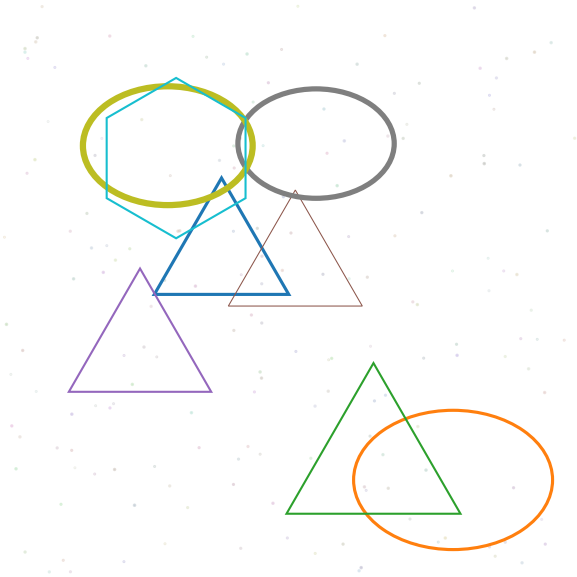[{"shape": "triangle", "thickness": 1.5, "radius": 0.67, "center": [0.384, 0.557]}, {"shape": "oval", "thickness": 1.5, "radius": 0.86, "center": [0.785, 0.168]}, {"shape": "triangle", "thickness": 1, "radius": 0.87, "center": [0.647, 0.197]}, {"shape": "triangle", "thickness": 1, "radius": 0.71, "center": [0.242, 0.392]}, {"shape": "triangle", "thickness": 0.5, "radius": 0.67, "center": [0.511, 0.536]}, {"shape": "oval", "thickness": 2.5, "radius": 0.68, "center": [0.547, 0.751]}, {"shape": "oval", "thickness": 3, "radius": 0.73, "center": [0.291, 0.747]}, {"shape": "hexagon", "thickness": 1, "radius": 0.69, "center": [0.305, 0.725]}]